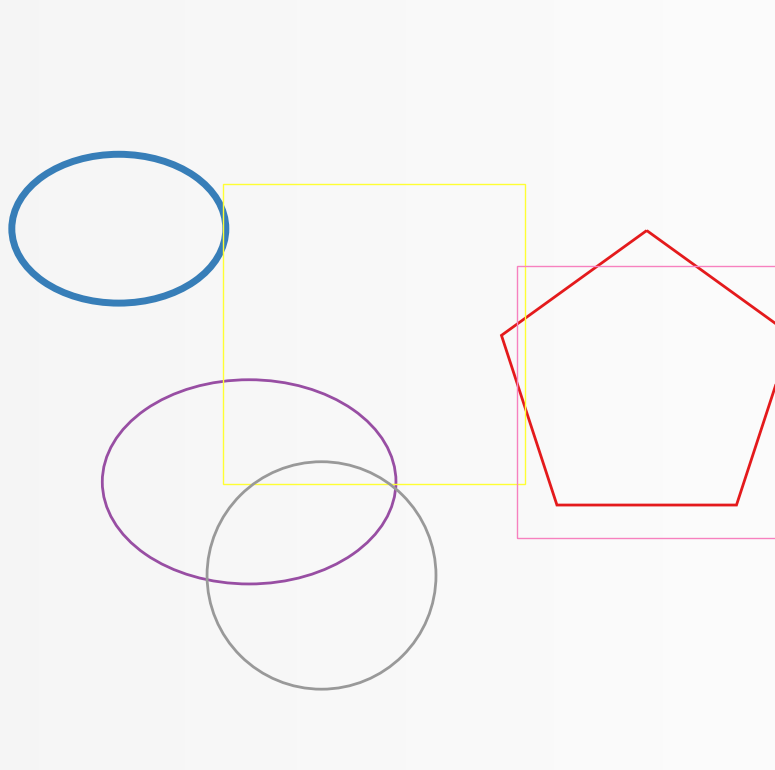[{"shape": "pentagon", "thickness": 1, "radius": 0.99, "center": [0.834, 0.504]}, {"shape": "oval", "thickness": 2.5, "radius": 0.69, "center": [0.153, 0.703]}, {"shape": "oval", "thickness": 1, "radius": 0.95, "center": [0.321, 0.374]}, {"shape": "square", "thickness": 0.5, "radius": 0.97, "center": [0.483, 0.566]}, {"shape": "square", "thickness": 0.5, "radius": 0.88, "center": [0.844, 0.478]}, {"shape": "circle", "thickness": 1, "radius": 0.74, "center": [0.415, 0.253]}]